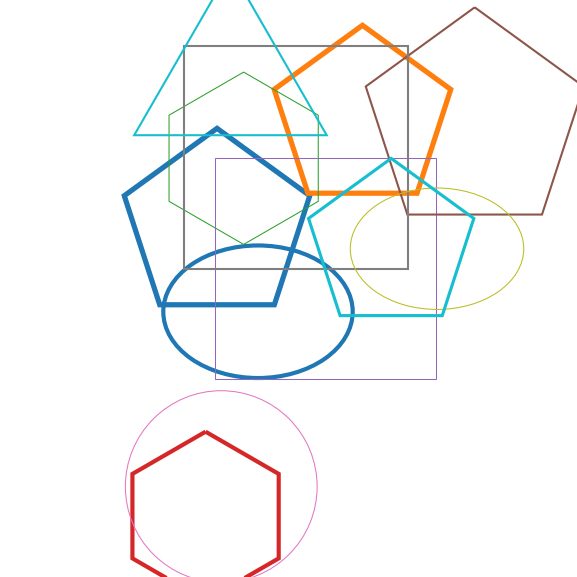[{"shape": "oval", "thickness": 2, "radius": 0.82, "center": [0.447, 0.459]}, {"shape": "pentagon", "thickness": 2.5, "radius": 0.84, "center": [0.376, 0.608]}, {"shape": "pentagon", "thickness": 2.5, "radius": 0.8, "center": [0.628, 0.795]}, {"shape": "hexagon", "thickness": 0.5, "radius": 0.75, "center": [0.422, 0.725]}, {"shape": "hexagon", "thickness": 2, "radius": 0.73, "center": [0.356, 0.105]}, {"shape": "square", "thickness": 0.5, "radius": 0.96, "center": [0.564, 0.533]}, {"shape": "pentagon", "thickness": 1, "radius": 0.99, "center": [0.822, 0.788]}, {"shape": "circle", "thickness": 0.5, "radius": 0.83, "center": [0.383, 0.157]}, {"shape": "square", "thickness": 1, "radius": 0.97, "center": [0.512, 0.727]}, {"shape": "oval", "thickness": 0.5, "radius": 0.75, "center": [0.757, 0.568]}, {"shape": "pentagon", "thickness": 1.5, "radius": 0.75, "center": [0.677, 0.574]}, {"shape": "triangle", "thickness": 1, "radius": 0.96, "center": [0.399, 0.861]}]